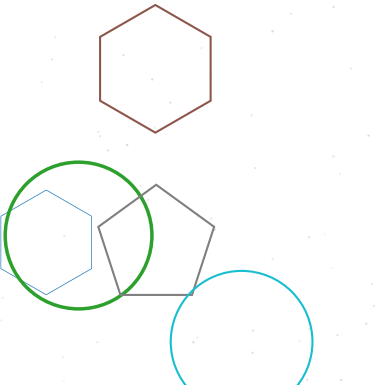[{"shape": "hexagon", "thickness": 0.5, "radius": 0.68, "center": [0.12, 0.37]}, {"shape": "circle", "thickness": 2.5, "radius": 0.95, "center": [0.204, 0.388]}, {"shape": "hexagon", "thickness": 1.5, "radius": 0.83, "center": [0.404, 0.821]}, {"shape": "pentagon", "thickness": 1.5, "radius": 0.79, "center": [0.406, 0.362]}, {"shape": "circle", "thickness": 1.5, "radius": 0.92, "center": [0.628, 0.112]}]